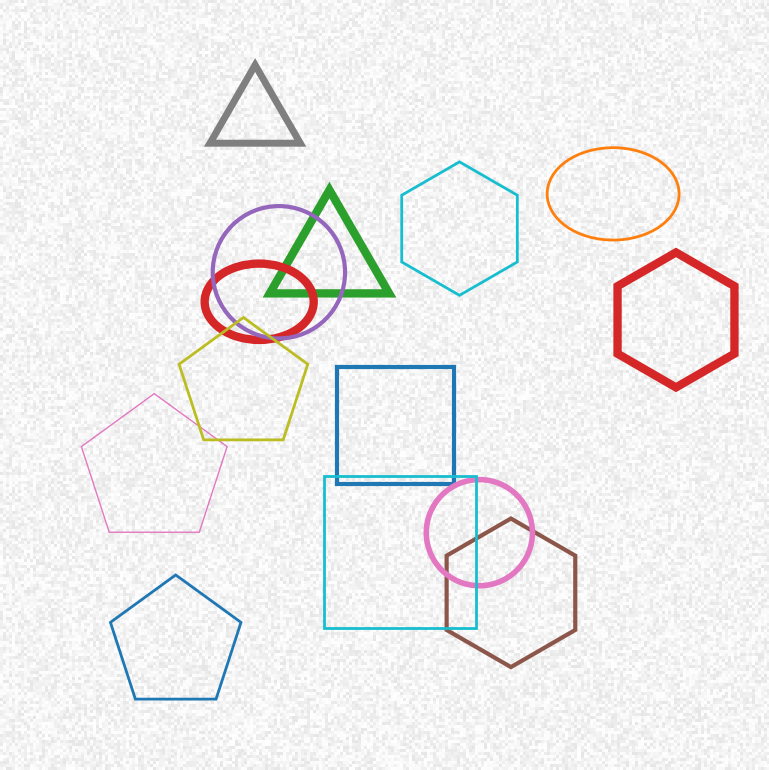[{"shape": "square", "thickness": 1.5, "radius": 0.38, "center": [0.514, 0.448]}, {"shape": "pentagon", "thickness": 1, "radius": 0.45, "center": [0.228, 0.164]}, {"shape": "oval", "thickness": 1, "radius": 0.43, "center": [0.796, 0.748]}, {"shape": "triangle", "thickness": 3, "radius": 0.45, "center": [0.428, 0.664]}, {"shape": "hexagon", "thickness": 3, "radius": 0.44, "center": [0.878, 0.585]}, {"shape": "oval", "thickness": 3, "radius": 0.35, "center": [0.337, 0.608]}, {"shape": "circle", "thickness": 1.5, "radius": 0.43, "center": [0.362, 0.646]}, {"shape": "hexagon", "thickness": 1.5, "radius": 0.48, "center": [0.664, 0.23]}, {"shape": "pentagon", "thickness": 0.5, "radius": 0.5, "center": [0.2, 0.389]}, {"shape": "circle", "thickness": 2, "radius": 0.34, "center": [0.623, 0.308]}, {"shape": "triangle", "thickness": 2.5, "radius": 0.34, "center": [0.331, 0.848]}, {"shape": "pentagon", "thickness": 1, "radius": 0.44, "center": [0.316, 0.5]}, {"shape": "hexagon", "thickness": 1, "radius": 0.43, "center": [0.597, 0.703]}, {"shape": "square", "thickness": 1, "radius": 0.5, "center": [0.52, 0.283]}]